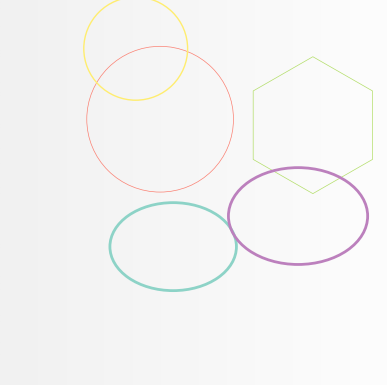[{"shape": "oval", "thickness": 2, "radius": 0.82, "center": [0.447, 0.359]}, {"shape": "circle", "thickness": 0.5, "radius": 0.95, "center": [0.413, 0.69]}, {"shape": "hexagon", "thickness": 0.5, "radius": 0.89, "center": [0.807, 0.675]}, {"shape": "oval", "thickness": 2, "radius": 0.9, "center": [0.769, 0.439]}, {"shape": "circle", "thickness": 1, "radius": 0.67, "center": [0.35, 0.874]}]